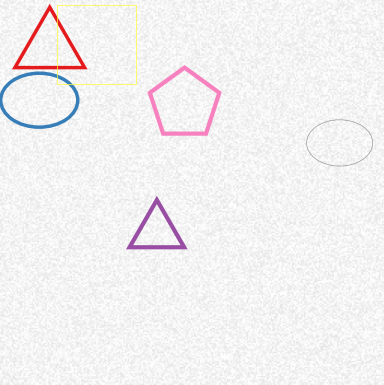[{"shape": "triangle", "thickness": 2.5, "radius": 0.52, "center": [0.129, 0.877]}, {"shape": "oval", "thickness": 2.5, "radius": 0.5, "center": [0.102, 0.74]}, {"shape": "triangle", "thickness": 3, "radius": 0.41, "center": [0.407, 0.399]}, {"shape": "square", "thickness": 0.5, "radius": 0.51, "center": [0.25, 0.885]}, {"shape": "pentagon", "thickness": 3, "radius": 0.47, "center": [0.479, 0.73]}, {"shape": "oval", "thickness": 0.5, "radius": 0.43, "center": [0.882, 0.629]}]